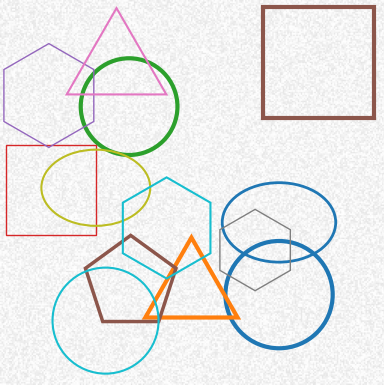[{"shape": "oval", "thickness": 2, "radius": 0.74, "center": [0.725, 0.422]}, {"shape": "circle", "thickness": 3, "radius": 0.7, "center": [0.725, 0.235]}, {"shape": "triangle", "thickness": 3, "radius": 0.69, "center": [0.497, 0.244]}, {"shape": "circle", "thickness": 3, "radius": 0.63, "center": [0.335, 0.723]}, {"shape": "square", "thickness": 1, "radius": 0.58, "center": [0.132, 0.507]}, {"shape": "hexagon", "thickness": 1, "radius": 0.67, "center": [0.127, 0.752]}, {"shape": "square", "thickness": 3, "radius": 0.72, "center": [0.826, 0.839]}, {"shape": "pentagon", "thickness": 2.5, "radius": 0.62, "center": [0.339, 0.265]}, {"shape": "triangle", "thickness": 1.5, "radius": 0.75, "center": [0.303, 0.829]}, {"shape": "hexagon", "thickness": 1, "radius": 0.53, "center": [0.663, 0.351]}, {"shape": "oval", "thickness": 1.5, "radius": 0.71, "center": [0.249, 0.512]}, {"shape": "circle", "thickness": 1.5, "radius": 0.69, "center": [0.274, 0.167]}, {"shape": "hexagon", "thickness": 1.5, "radius": 0.66, "center": [0.433, 0.408]}]